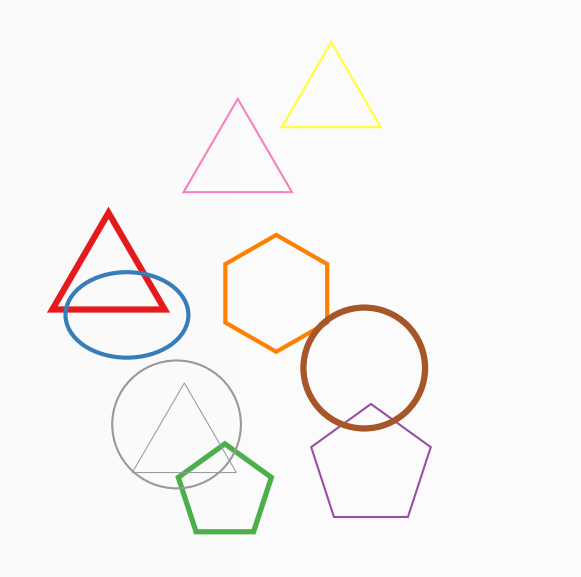[{"shape": "triangle", "thickness": 3, "radius": 0.56, "center": [0.187, 0.519]}, {"shape": "oval", "thickness": 2, "radius": 0.53, "center": [0.218, 0.454]}, {"shape": "pentagon", "thickness": 2.5, "radius": 0.42, "center": [0.387, 0.146]}, {"shape": "pentagon", "thickness": 1, "radius": 0.54, "center": [0.638, 0.191]}, {"shape": "hexagon", "thickness": 2, "radius": 0.51, "center": [0.475, 0.491]}, {"shape": "triangle", "thickness": 1, "radius": 0.49, "center": [0.57, 0.828]}, {"shape": "circle", "thickness": 3, "radius": 0.52, "center": [0.627, 0.362]}, {"shape": "triangle", "thickness": 1, "radius": 0.54, "center": [0.409, 0.72]}, {"shape": "circle", "thickness": 1, "radius": 0.55, "center": [0.304, 0.264]}, {"shape": "triangle", "thickness": 0.5, "radius": 0.52, "center": [0.317, 0.233]}]